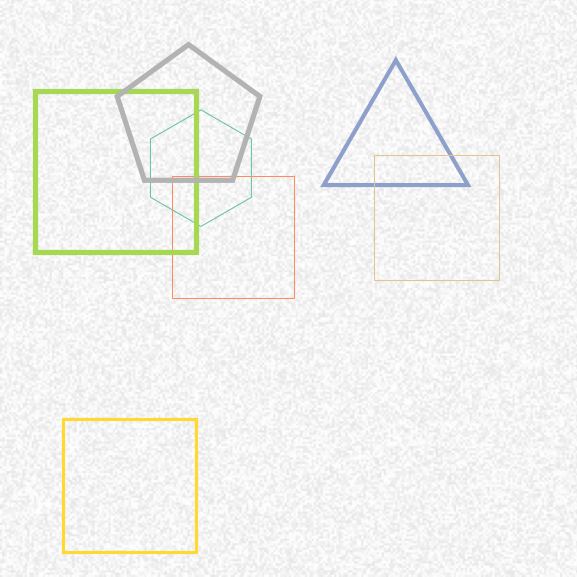[{"shape": "hexagon", "thickness": 0.5, "radius": 0.5, "center": [0.348, 0.708]}, {"shape": "square", "thickness": 0.5, "radius": 0.53, "center": [0.404, 0.588]}, {"shape": "triangle", "thickness": 2, "radius": 0.72, "center": [0.685, 0.751]}, {"shape": "square", "thickness": 2.5, "radius": 0.7, "center": [0.199, 0.702]}, {"shape": "square", "thickness": 1.5, "radius": 0.57, "center": [0.225, 0.159]}, {"shape": "square", "thickness": 0.5, "radius": 0.54, "center": [0.756, 0.623]}, {"shape": "pentagon", "thickness": 2.5, "radius": 0.65, "center": [0.326, 0.792]}]